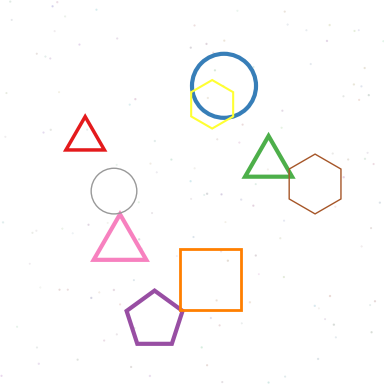[{"shape": "triangle", "thickness": 2.5, "radius": 0.29, "center": [0.221, 0.639]}, {"shape": "circle", "thickness": 3, "radius": 0.42, "center": [0.582, 0.777]}, {"shape": "triangle", "thickness": 3, "radius": 0.35, "center": [0.698, 0.576]}, {"shape": "pentagon", "thickness": 3, "radius": 0.38, "center": [0.401, 0.169]}, {"shape": "square", "thickness": 2, "radius": 0.4, "center": [0.547, 0.275]}, {"shape": "hexagon", "thickness": 1.5, "radius": 0.31, "center": [0.551, 0.729]}, {"shape": "hexagon", "thickness": 1, "radius": 0.39, "center": [0.818, 0.522]}, {"shape": "triangle", "thickness": 3, "radius": 0.39, "center": [0.312, 0.365]}, {"shape": "circle", "thickness": 1, "radius": 0.3, "center": [0.296, 0.504]}]